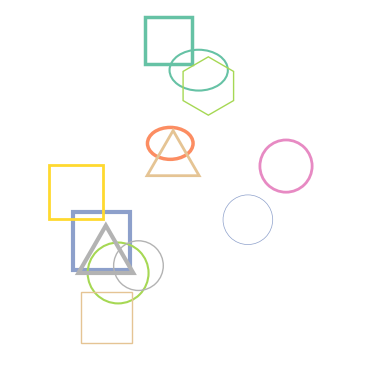[{"shape": "square", "thickness": 2.5, "radius": 0.3, "center": [0.438, 0.896]}, {"shape": "oval", "thickness": 1.5, "radius": 0.38, "center": [0.516, 0.818]}, {"shape": "oval", "thickness": 2.5, "radius": 0.3, "center": [0.442, 0.628]}, {"shape": "square", "thickness": 3, "radius": 0.38, "center": [0.263, 0.374]}, {"shape": "circle", "thickness": 0.5, "radius": 0.32, "center": [0.644, 0.429]}, {"shape": "circle", "thickness": 2, "radius": 0.34, "center": [0.743, 0.569]}, {"shape": "circle", "thickness": 1.5, "radius": 0.4, "center": [0.307, 0.291]}, {"shape": "hexagon", "thickness": 1, "radius": 0.38, "center": [0.541, 0.777]}, {"shape": "square", "thickness": 2, "radius": 0.35, "center": [0.198, 0.5]}, {"shape": "square", "thickness": 1, "radius": 0.33, "center": [0.277, 0.175]}, {"shape": "triangle", "thickness": 2, "radius": 0.39, "center": [0.45, 0.583]}, {"shape": "triangle", "thickness": 3, "radius": 0.41, "center": [0.275, 0.332]}, {"shape": "circle", "thickness": 1, "radius": 0.32, "center": [0.36, 0.31]}]